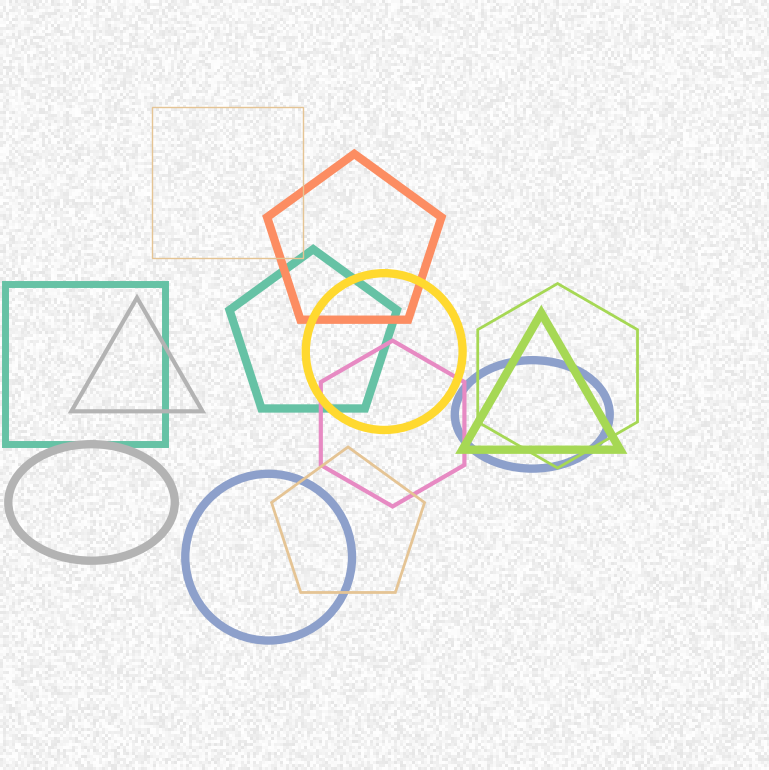[{"shape": "square", "thickness": 2.5, "radius": 0.52, "center": [0.111, 0.527]}, {"shape": "pentagon", "thickness": 3, "radius": 0.57, "center": [0.407, 0.562]}, {"shape": "pentagon", "thickness": 3, "radius": 0.6, "center": [0.46, 0.681]}, {"shape": "circle", "thickness": 3, "radius": 0.54, "center": [0.349, 0.276]}, {"shape": "oval", "thickness": 3, "radius": 0.5, "center": [0.691, 0.462]}, {"shape": "hexagon", "thickness": 1.5, "radius": 0.54, "center": [0.51, 0.45]}, {"shape": "hexagon", "thickness": 1, "radius": 0.6, "center": [0.724, 0.512]}, {"shape": "triangle", "thickness": 3, "radius": 0.59, "center": [0.703, 0.475]}, {"shape": "circle", "thickness": 3, "radius": 0.51, "center": [0.499, 0.543]}, {"shape": "pentagon", "thickness": 1, "radius": 0.52, "center": [0.452, 0.315]}, {"shape": "square", "thickness": 0.5, "radius": 0.49, "center": [0.296, 0.763]}, {"shape": "triangle", "thickness": 1.5, "radius": 0.49, "center": [0.178, 0.515]}, {"shape": "oval", "thickness": 3, "radius": 0.54, "center": [0.119, 0.347]}]